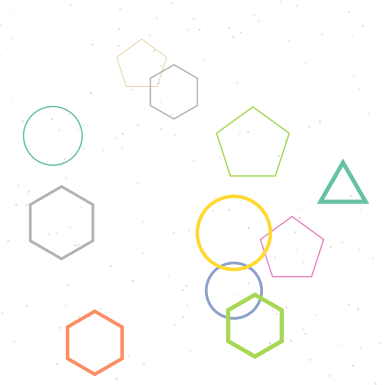[{"shape": "triangle", "thickness": 3, "radius": 0.34, "center": [0.891, 0.51]}, {"shape": "circle", "thickness": 1, "radius": 0.38, "center": [0.137, 0.647]}, {"shape": "hexagon", "thickness": 2.5, "radius": 0.41, "center": [0.246, 0.11]}, {"shape": "circle", "thickness": 2, "radius": 0.36, "center": [0.608, 0.245]}, {"shape": "pentagon", "thickness": 1, "radius": 0.43, "center": [0.759, 0.351]}, {"shape": "pentagon", "thickness": 1, "radius": 0.5, "center": [0.657, 0.623]}, {"shape": "hexagon", "thickness": 3, "radius": 0.4, "center": [0.662, 0.154]}, {"shape": "circle", "thickness": 2.5, "radius": 0.48, "center": [0.607, 0.395]}, {"shape": "pentagon", "thickness": 0.5, "radius": 0.34, "center": [0.368, 0.83]}, {"shape": "hexagon", "thickness": 2, "radius": 0.47, "center": [0.16, 0.422]}, {"shape": "hexagon", "thickness": 1, "radius": 0.35, "center": [0.452, 0.761]}]